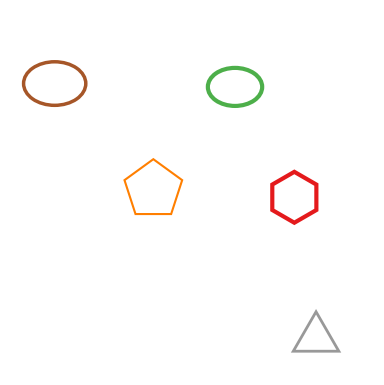[{"shape": "hexagon", "thickness": 3, "radius": 0.33, "center": [0.764, 0.488]}, {"shape": "oval", "thickness": 3, "radius": 0.35, "center": [0.61, 0.774]}, {"shape": "pentagon", "thickness": 1.5, "radius": 0.39, "center": [0.398, 0.508]}, {"shape": "oval", "thickness": 2.5, "radius": 0.4, "center": [0.142, 0.783]}, {"shape": "triangle", "thickness": 2, "radius": 0.34, "center": [0.821, 0.122]}]